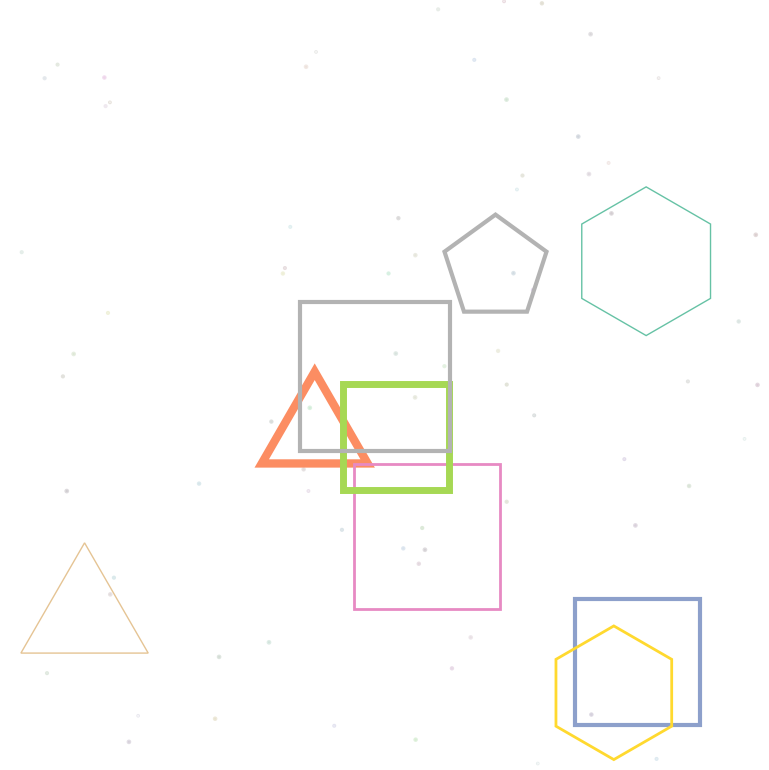[{"shape": "hexagon", "thickness": 0.5, "radius": 0.48, "center": [0.839, 0.661]}, {"shape": "triangle", "thickness": 3, "radius": 0.4, "center": [0.409, 0.438]}, {"shape": "square", "thickness": 1.5, "radius": 0.41, "center": [0.828, 0.14]}, {"shape": "square", "thickness": 1, "radius": 0.47, "center": [0.555, 0.303]}, {"shape": "square", "thickness": 2.5, "radius": 0.34, "center": [0.515, 0.432]}, {"shape": "hexagon", "thickness": 1, "radius": 0.43, "center": [0.797, 0.1]}, {"shape": "triangle", "thickness": 0.5, "radius": 0.48, "center": [0.11, 0.2]}, {"shape": "square", "thickness": 1.5, "radius": 0.49, "center": [0.487, 0.511]}, {"shape": "pentagon", "thickness": 1.5, "radius": 0.35, "center": [0.644, 0.652]}]